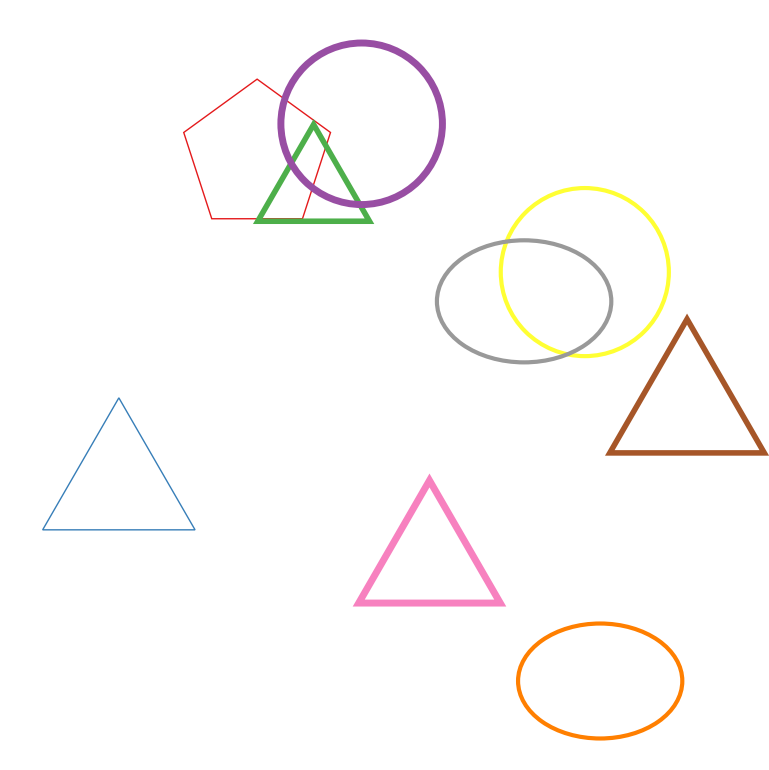[{"shape": "pentagon", "thickness": 0.5, "radius": 0.5, "center": [0.334, 0.797]}, {"shape": "triangle", "thickness": 0.5, "radius": 0.57, "center": [0.154, 0.369]}, {"shape": "triangle", "thickness": 2, "radius": 0.42, "center": [0.407, 0.755]}, {"shape": "circle", "thickness": 2.5, "radius": 0.52, "center": [0.47, 0.839]}, {"shape": "oval", "thickness": 1.5, "radius": 0.53, "center": [0.779, 0.116]}, {"shape": "circle", "thickness": 1.5, "radius": 0.55, "center": [0.759, 0.647]}, {"shape": "triangle", "thickness": 2, "radius": 0.58, "center": [0.892, 0.47]}, {"shape": "triangle", "thickness": 2.5, "radius": 0.53, "center": [0.558, 0.27]}, {"shape": "oval", "thickness": 1.5, "radius": 0.57, "center": [0.681, 0.609]}]